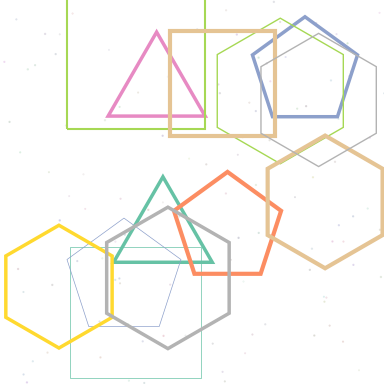[{"shape": "triangle", "thickness": 2.5, "radius": 0.74, "center": [0.423, 0.393]}, {"shape": "square", "thickness": 0.5, "radius": 0.85, "center": [0.352, 0.189]}, {"shape": "pentagon", "thickness": 3, "radius": 0.73, "center": [0.591, 0.407]}, {"shape": "pentagon", "thickness": 0.5, "radius": 0.78, "center": [0.322, 0.278]}, {"shape": "pentagon", "thickness": 2.5, "radius": 0.72, "center": [0.792, 0.813]}, {"shape": "triangle", "thickness": 2.5, "radius": 0.73, "center": [0.407, 0.771]}, {"shape": "square", "thickness": 1.5, "radius": 0.89, "center": [0.353, 0.844]}, {"shape": "hexagon", "thickness": 1, "radius": 0.95, "center": [0.728, 0.764]}, {"shape": "hexagon", "thickness": 2.5, "radius": 0.8, "center": [0.153, 0.255]}, {"shape": "square", "thickness": 3, "radius": 0.68, "center": [0.578, 0.783]}, {"shape": "hexagon", "thickness": 3, "radius": 0.86, "center": [0.844, 0.476]}, {"shape": "hexagon", "thickness": 2.5, "radius": 0.92, "center": [0.436, 0.278]}, {"shape": "hexagon", "thickness": 1, "radius": 0.86, "center": [0.828, 0.74]}]